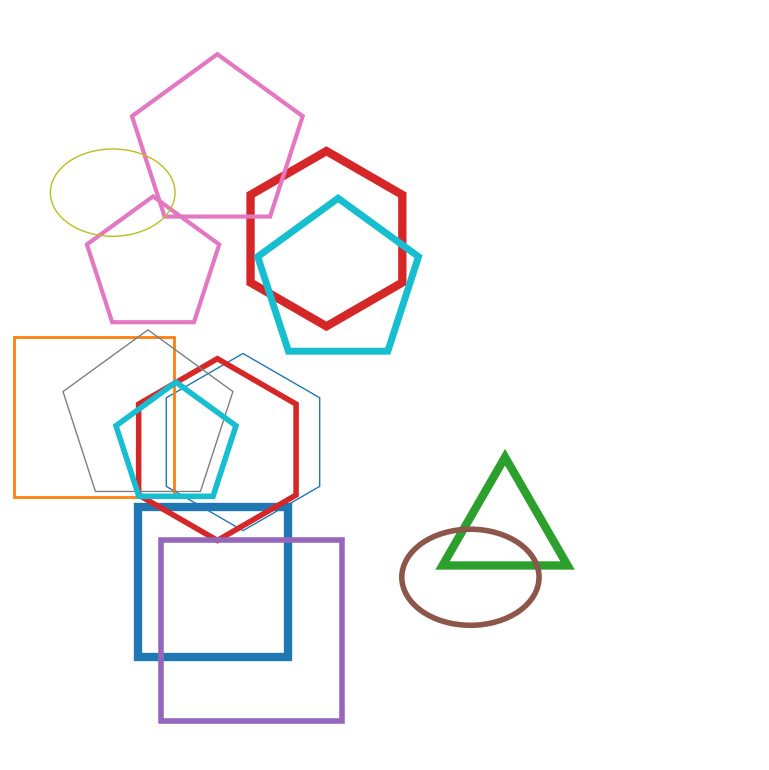[{"shape": "hexagon", "thickness": 0.5, "radius": 0.58, "center": [0.316, 0.426]}, {"shape": "square", "thickness": 3, "radius": 0.49, "center": [0.277, 0.244]}, {"shape": "square", "thickness": 1, "radius": 0.52, "center": [0.122, 0.459]}, {"shape": "triangle", "thickness": 3, "radius": 0.47, "center": [0.656, 0.312]}, {"shape": "hexagon", "thickness": 3, "radius": 0.57, "center": [0.424, 0.69]}, {"shape": "hexagon", "thickness": 2, "radius": 0.59, "center": [0.282, 0.416]}, {"shape": "square", "thickness": 2, "radius": 0.59, "center": [0.327, 0.181]}, {"shape": "oval", "thickness": 2, "radius": 0.45, "center": [0.611, 0.25]}, {"shape": "pentagon", "thickness": 1.5, "radius": 0.45, "center": [0.199, 0.655]}, {"shape": "pentagon", "thickness": 1.5, "radius": 0.58, "center": [0.282, 0.813]}, {"shape": "pentagon", "thickness": 0.5, "radius": 0.58, "center": [0.192, 0.456]}, {"shape": "oval", "thickness": 0.5, "radius": 0.4, "center": [0.146, 0.75]}, {"shape": "pentagon", "thickness": 2.5, "radius": 0.55, "center": [0.439, 0.633]}, {"shape": "pentagon", "thickness": 2, "radius": 0.41, "center": [0.229, 0.422]}]